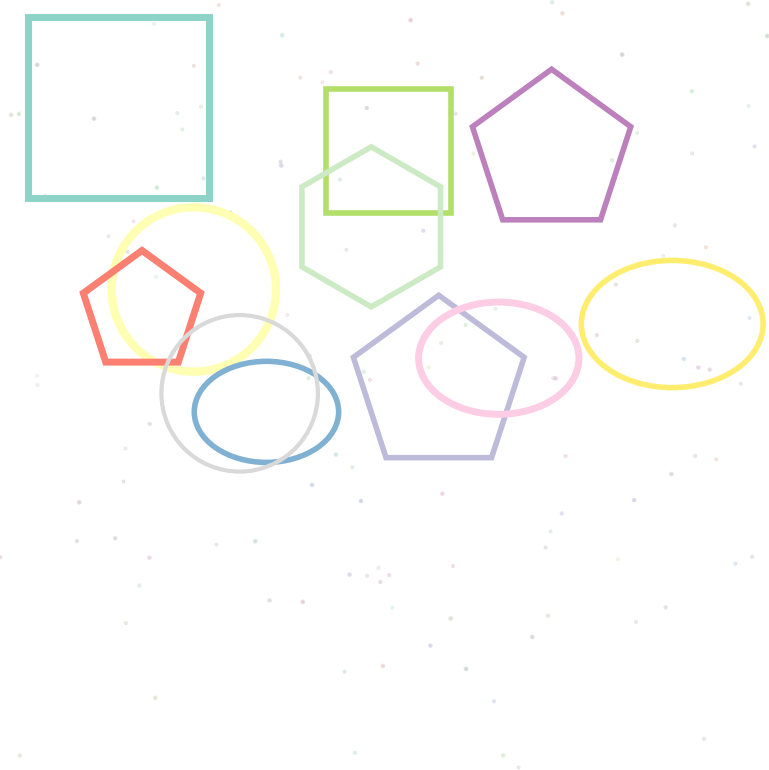[{"shape": "square", "thickness": 2.5, "radius": 0.59, "center": [0.154, 0.861]}, {"shape": "circle", "thickness": 3, "radius": 0.53, "center": [0.252, 0.624]}, {"shape": "pentagon", "thickness": 2, "radius": 0.58, "center": [0.57, 0.5]}, {"shape": "pentagon", "thickness": 2.5, "radius": 0.4, "center": [0.184, 0.595]}, {"shape": "oval", "thickness": 2, "radius": 0.47, "center": [0.346, 0.465]}, {"shape": "square", "thickness": 2, "radius": 0.41, "center": [0.505, 0.804]}, {"shape": "oval", "thickness": 2.5, "radius": 0.52, "center": [0.648, 0.535]}, {"shape": "circle", "thickness": 1.5, "radius": 0.51, "center": [0.311, 0.489]}, {"shape": "pentagon", "thickness": 2, "radius": 0.54, "center": [0.716, 0.802]}, {"shape": "hexagon", "thickness": 2, "radius": 0.52, "center": [0.482, 0.705]}, {"shape": "oval", "thickness": 2, "radius": 0.59, "center": [0.873, 0.579]}]